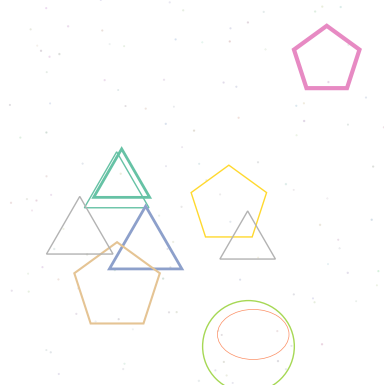[{"shape": "triangle", "thickness": 2, "radius": 0.42, "center": [0.316, 0.529]}, {"shape": "triangle", "thickness": 1, "radius": 0.48, "center": [0.303, 0.509]}, {"shape": "oval", "thickness": 0.5, "radius": 0.46, "center": [0.658, 0.131]}, {"shape": "triangle", "thickness": 2, "radius": 0.54, "center": [0.378, 0.356]}, {"shape": "pentagon", "thickness": 3, "radius": 0.45, "center": [0.849, 0.843]}, {"shape": "circle", "thickness": 1, "radius": 0.6, "center": [0.645, 0.1]}, {"shape": "pentagon", "thickness": 1, "radius": 0.52, "center": [0.594, 0.468]}, {"shape": "pentagon", "thickness": 1.5, "radius": 0.58, "center": [0.304, 0.254]}, {"shape": "triangle", "thickness": 1, "radius": 0.5, "center": [0.207, 0.39]}, {"shape": "triangle", "thickness": 1, "radius": 0.42, "center": [0.643, 0.369]}]